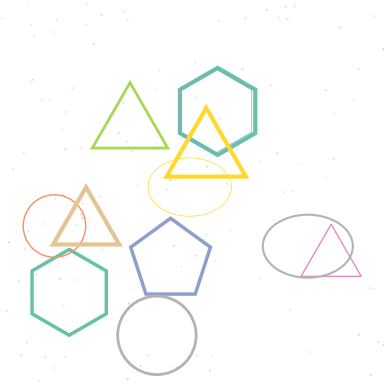[{"shape": "hexagon", "thickness": 2.5, "radius": 0.56, "center": [0.18, 0.241]}, {"shape": "hexagon", "thickness": 3, "radius": 0.57, "center": [0.565, 0.711]}, {"shape": "circle", "thickness": 1, "radius": 0.41, "center": [0.141, 0.413]}, {"shape": "pentagon", "thickness": 2.5, "radius": 0.54, "center": [0.443, 0.324]}, {"shape": "hexagon", "thickness": 0.5, "radius": 0.55, "center": [0.559, 0.712]}, {"shape": "triangle", "thickness": 1, "radius": 0.45, "center": [0.86, 0.327]}, {"shape": "triangle", "thickness": 2, "radius": 0.57, "center": [0.338, 0.672]}, {"shape": "oval", "thickness": 0.5, "radius": 0.54, "center": [0.493, 0.514]}, {"shape": "triangle", "thickness": 3, "radius": 0.59, "center": [0.536, 0.601]}, {"shape": "triangle", "thickness": 3, "radius": 0.5, "center": [0.224, 0.415]}, {"shape": "oval", "thickness": 1.5, "radius": 0.58, "center": [0.8, 0.361]}, {"shape": "circle", "thickness": 2, "radius": 0.51, "center": [0.408, 0.129]}]